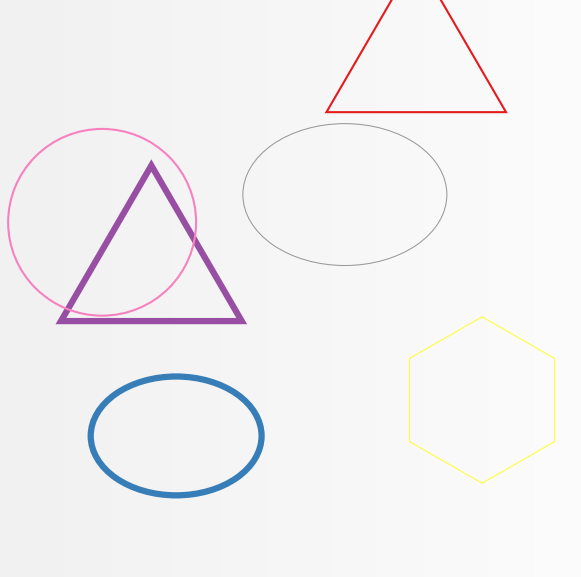[{"shape": "triangle", "thickness": 1, "radius": 0.89, "center": [0.716, 0.894]}, {"shape": "oval", "thickness": 3, "radius": 0.73, "center": [0.303, 0.244]}, {"shape": "triangle", "thickness": 3, "radius": 0.9, "center": [0.26, 0.533]}, {"shape": "hexagon", "thickness": 0.5, "radius": 0.72, "center": [0.829, 0.306]}, {"shape": "circle", "thickness": 1, "radius": 0.81, "center": [0.176, 0.614]}, {"shape": "oval", "thickness": 0.5, "radius": 0.88, "center": [0.593, 0.662]}]